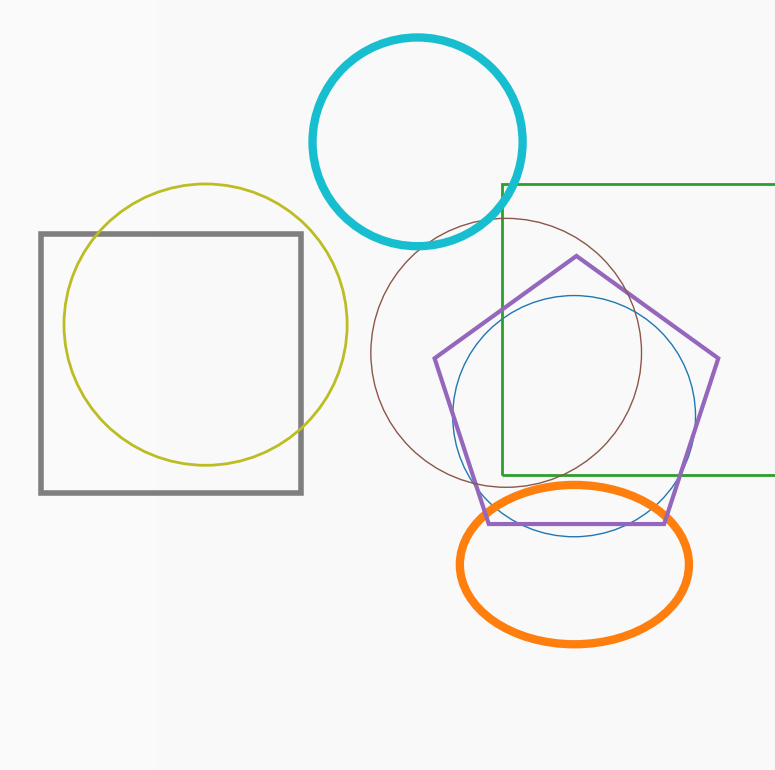[{"shape": "circle", "thickness": 0.5, "radius": 0.78, "center": [0.741, 0.46]}, {"shape": "oval", "thickness": 3, "radius": 0.74, "center": [0.741, 0.267]}, {"shape": "square", "thickness": 1, "radius": 0.94, "center": [0.836, 0.572]}, {"shape": "pentagon", "thickness": 1.5, "radius": 0.96, "center": [0.744, 0.475]}, {"shape": "circle", "thickness": 0.5, "radius": 0.87, "center": [0.653, 0.542]}, {"shape": "square", "thickness": 2, "radius": 0.84, "center": [0.221, 0.528]}, {"shape": "circle", "thickness": 1, "radius": 0.91, "center": [0.265, 0.578]}, {"shape": "circle", "thickness": 3, "radius": 0.68, "center": [0.539, 0.816]}]